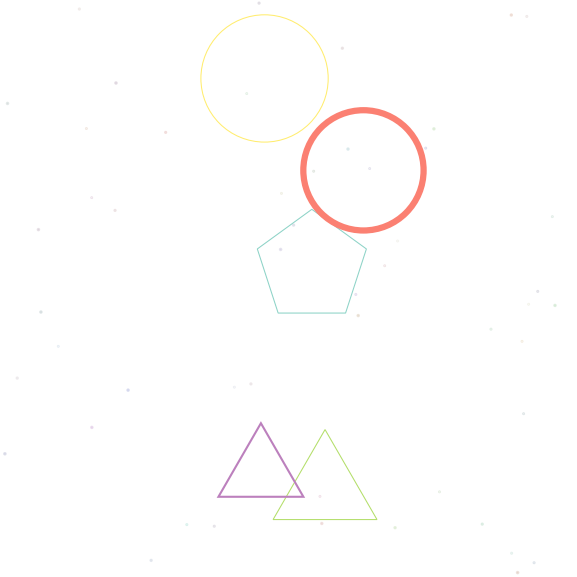[{"shape": "pentagon", "thickness": 0.5, "radius": 0.5, "center": [0.54, 0.537]}, {"shape": "circle", "thickness": 3, "radius": 0.52, "center": [0.629, 0.704]}, {"shape": "triangle", "thickness": 0.5, "radius": 0.52, "center": [0.563, 0.151]}, {"shape": "triangle", "thickness": 1, "radius": 0.42, "center": [0.452, 0.181]}, {"shape": "circle", "thickness": 0.5, "radius": 0.55, "center": [0.458, 0.863]}]